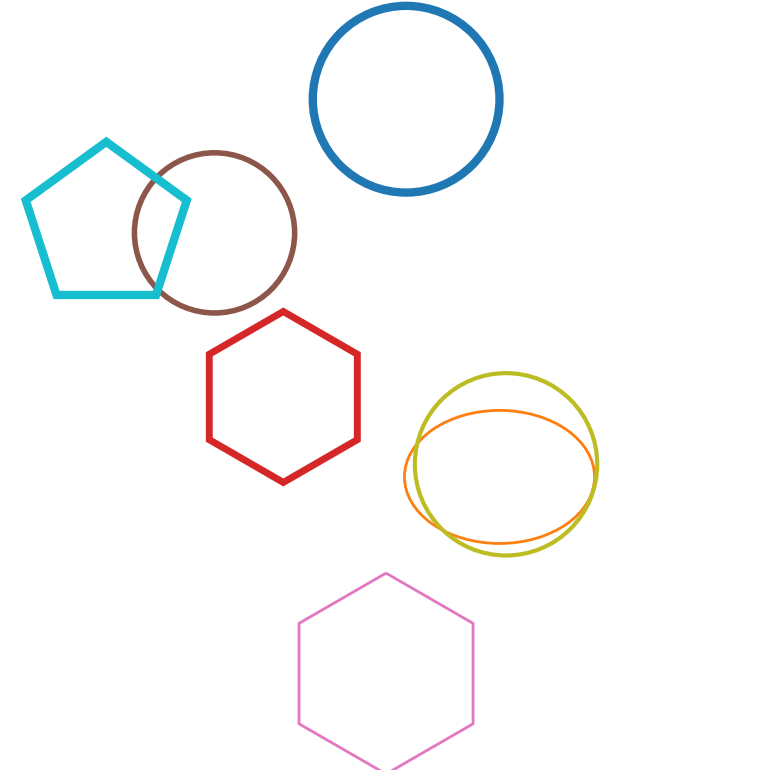[{"shape": "circle", "thickness": 3, "radius": 0.61, "center": [0.527, 0.871]}, {"shape": "oval", "thickness": 1, "radius": 0.62, "center": [0.649, 0.381]}, {"shape": "hexagon", "thickness": 2.5, "radius": 0.55, "center": [0.368, 0.484]}, {"shape": "circle", "thickness": 2, "radius": 0.52, "center": [0.279, 0.698]}, {"shape": "hexagon", "thickness": 1, "radius": 0.65, "center": [0.501, 0.125]}, {"shape": "circle", "thickness": 1.5, "radius": 0.59, "center": [0.657, 0.397]}, {"shape": "pentagon", "thickness": 3, "radius": 0.55, "center": [0.138, 0.706]}]